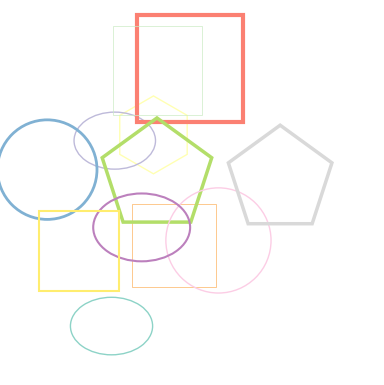[{"shape": "oval", "thickness": 1, "radius": 0.53, "center": [0.29, 0.153]}, {"shape": "hexagon", "thickness": 1, "radius": 0.51, "center": [0.399, 0.65]}, {"shape": "oval", "thickness": 1, "radius": 0.53, "center": [0.298, 0.635]}, {"shape": "square", "thickness": 3, "radius": 0.69, "center": [0.494, 0.822]}, {"shape": "circle", "thickness": 2, "radius": 0.65, "center": [0.123, 0.559]}, {"shape": "square", "thickness": 0.5, "radius": 0.54, "center": [0.452, 0.362]}, {"shape": "pentagon", "thickness": 2.5, "radius": 0.75, "center": [0.408, 0.544]}, {"shape": "circle", "thickness": 1, "radius": 0.68, "center": [0.567, 0.375]}, {"shape": "pentagon", "thickness": 2.5, "radius": 0.71, "center": [0.728, 0.533]}, {"shape": "oval", "thickness": 1.5, "radius": 0.63, "center": [0.368, 0.409]}, {"shape": "square", "thickness": 0.5, "radius": 0.58, "center": [0.408, 0.818]}, {"shape": "square", "thickness": 1.5, "radius": 0.52, "center": [0.205, 0.348]}]